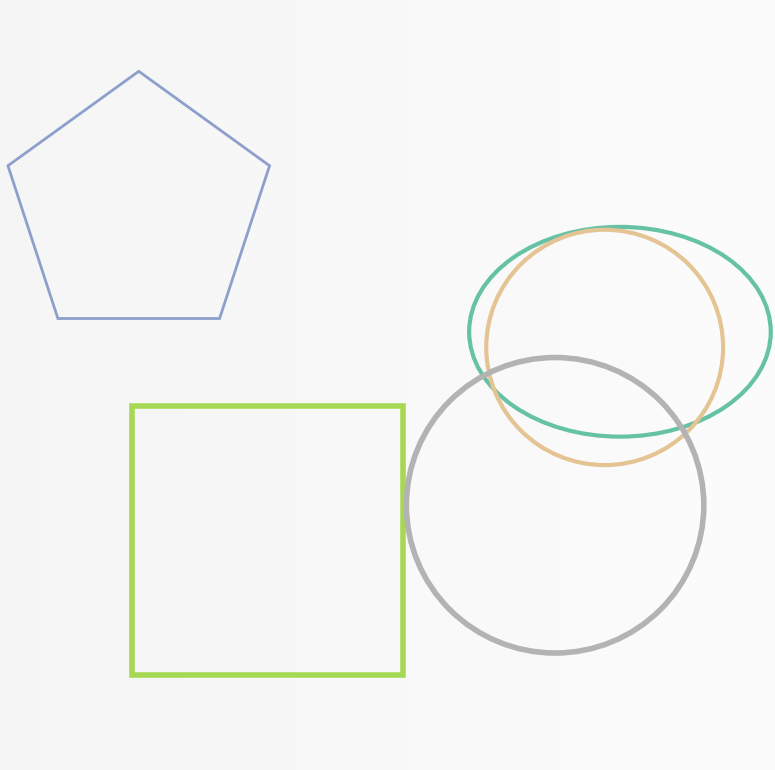[{"shape": "oval", "thickness": 1.5, "radius": 0.97, "center": [0.8, 0.569]}, {"shape": "pentagon", "thickness": 1, "radius": 0.89, "center": [0.179, 0.73]}, {"shape": "square", "thickness": 2, "radius": 0.87, "center": [0.345, 0.298]}, {"shape": "circle", "thickness": 1.5, "radius": 0.76, "center": [0.78, 0.549]}, {"shape": "circle", "thickness": 2, "radius": 0.96, "center": [0.716, 0.344]}]